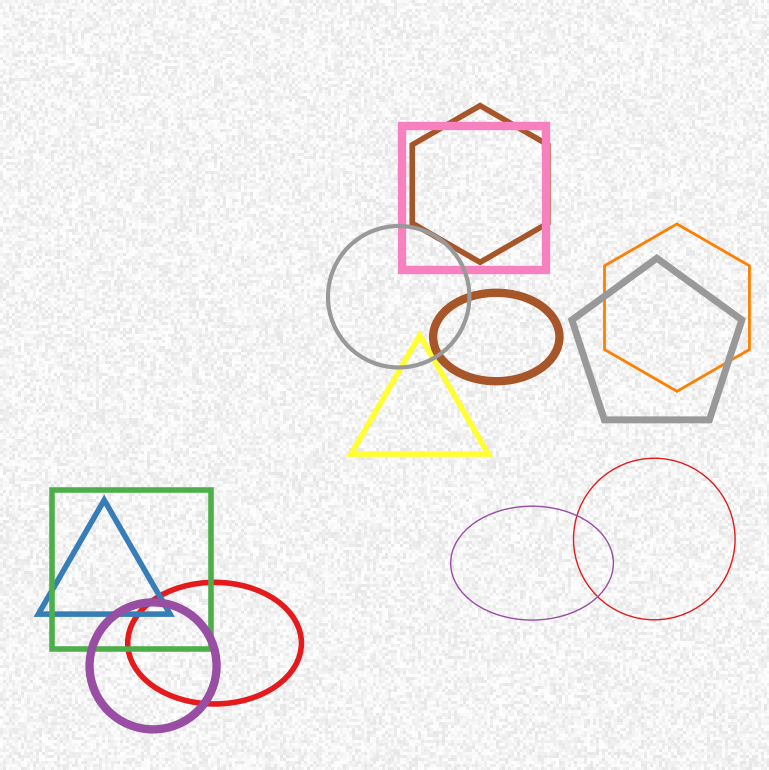[{"shape": "oval", "thickness": 2, "radius": 0.56, "center": [0.279, 0.165]}, {"shape": "circle", "thickness": 0.5, "radius": 0.52, "center": [0.85, 0.3]}, {"shape": "triangle", "thickness": 2, "radius": 0.49, "center": [0.135, 0.252]}, {"shape": "square", "thickness": 2, "radius": 0.52, "center": [0.17, 0.261]}, {"shape": "circle", "thickness": 3, "radius": 0.41, "center": [0.199, 0.135]}, {"shape": "oval", "thickness": 0.5, "radius": 0.53, "center": [0.691, 0.269]}, {"shape": "hexagon", "thickness": 1, "radius": 0.54, "center": [0.879, 0.6]}, {"shape": "triangle", "thickness": 2, "radius": 0.51, "center": [0.545, 0.462]}, {"shape": "hexagon", "thickness": 2, "radius": 0.51, "center": [0.623, 0.761]}, {"shape": "oval", "thickness": 3, "radius": 0.41, "center": [0.645, 0.562]}, {"shape": "square", "thickness": 3, "radius": 0.47, "center": [0.615, 0.743]}, {"shape": "pentagon", "thickness": 2.5, "radius": 0.58, "center": [0.853, 0.549]}, {"shape": "circle", "thickness": 1.5, "radius": 0.46, "center": [0.518, 0.615]}]